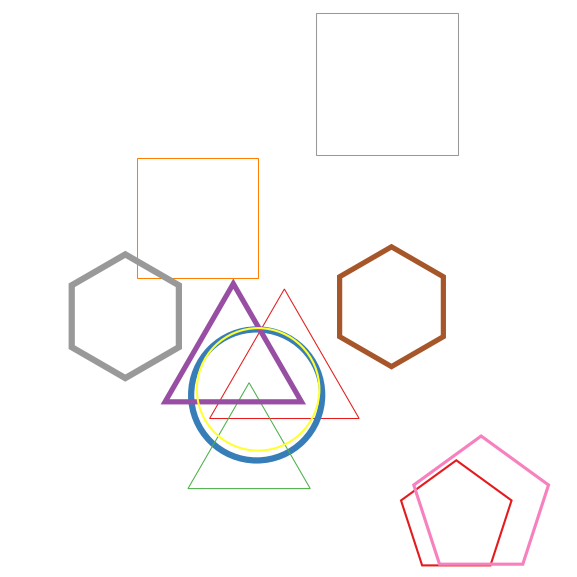[{"shape": "pentagon", "thickness": 1, "radius": 0.5, "center": [0.79, 0.101]}, {"shape": "triangle", "thickness": 0.5, "radius": 0.75, "center": [0.492, 0.349]}, {"shape": "circle", "thickness": 3, "radius": 0.57, "center": [0.444, 0.315]}, {"shape": "triangle", "thickness": 0.5, "radius": 0.61, "center": [0.431, 0.214]}, {"shape": "triangle", "thickness": 2.5, "radius": 0.68, "center": [0.404, 0.372]}, {"shape": "square", "thickness": 0.5, "radius": 0.52, "center": [0.342, 0.621]}, {"shape": "circle", "thickness": 1, "radius": 0.53, "center": [0.447, 0.325]}, {"shape": "hexagon", "thickness": 2.5, "radius": 0.52, "center": [0.678, 0.468]}, {"shape": "pentagon", "thickness": 1.5, "radius": 0.61, "center": [0.833, 0.121]}, {"shape": "hexagon", "thickness": 3, "radius": 0.54, "center": [0.217, 0.452]}, {"shape": "square", "thickness": 0.5, "radius": 0.62, "center": [0.67, 0.854]}]